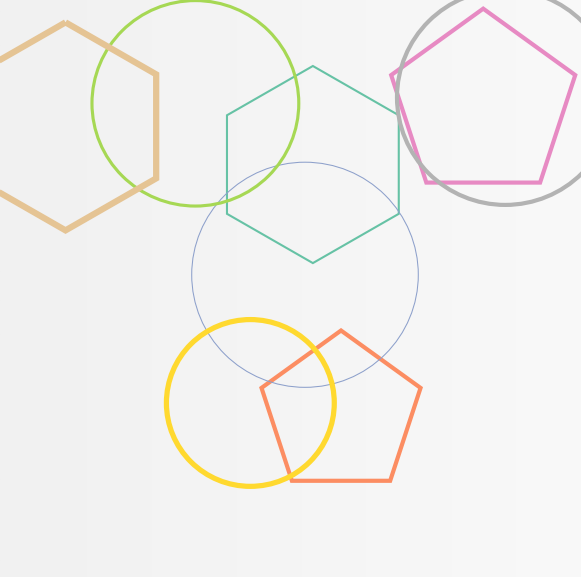[{"shape": "hexagon", "thickness": 1, "radius": 0.85, "center": [0.538, 0.714]}, {"shape": "pentagon", "thickness": 2, "radius": 0.72, "center": [0.587, 0.283]}, {"shape": "circle", "thickness": 0.5, "radius": 0.97, "center": [0.525, 0.523]}, {"shape": "pentagon", "thickness": 2, "radius": 0.83, "center": [0.831, 0.818]}, {"shape": "circle", "thickness": 1.5, "radius": 0.89, "center": [0.336, 0.82]}, {"shape": "circle", "thickness": 2.5, "radius": 0.72, "center": [0.431, 0.301]}, {"shape": "hexagon", "thickness": 3, "radius": 0.9, "center": [0.113, 0.78]}, {"shape": "circle", "thickness": 2, "radius": 0.93, "center": [0.869, 0.831]}]